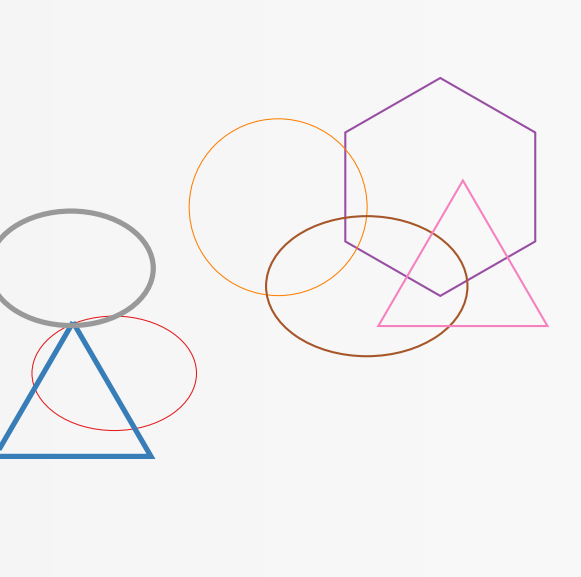[{"shape": "oval", "thickness": 0.5, "radius": 0.71, "center": [0.197, 0.353]}, {"shape": "triangle", "thickness": 2.5, "radius": 0.77, "center": [0.126, 0.286]}, {"shape": "hexagon", "thickness": 1, "radius": 0.94, "center": [0.757, 0.675]}, {"shape": "circle", "thickness": 0.5, "radius": 0.77, "center": [0.479, 0.64]}, {"shape": "oval", "thickness": 1, "radius": 0.87, "center": [0.631, 0.504]}, {"shape": "triangle", "thickness": 1, "radius": 0.84, "center": [0.796, 0.519]}, {"shape": "oval", "thickness": 2.5, "radius": 0.71, "center": [0.122, 0.535]}]